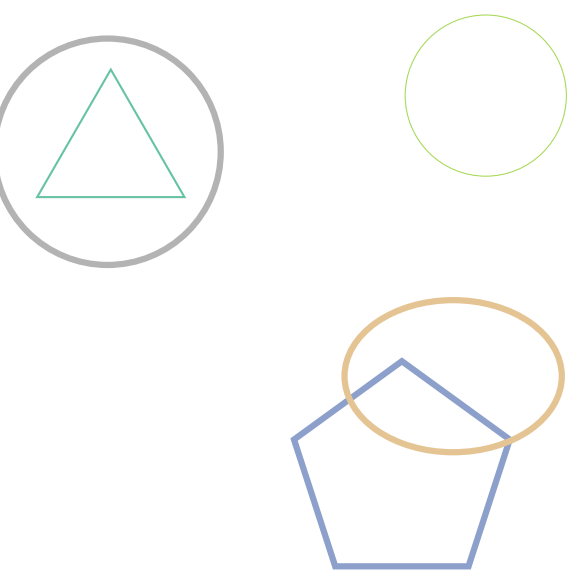[{"shape": "triangle", "thickness": 1, "radius": 0.74, "center": [0.192, 0.731]}, {"shape": "pentagon", "thickness": 3, "radius": 0.98, "center": [0.696, 0.177]}, {"shape": "circle", "thickness": 0.5, "radius": 0.7, "center": [0.841, 0.834]}, {"shape": "oval", "thickness": 3, "radius": 0.94, "center": [0.785, 0.348]}, {"shape": "circle", "thickness": 3, "radius": 0.98, "center": [0.186, 0.736]}]